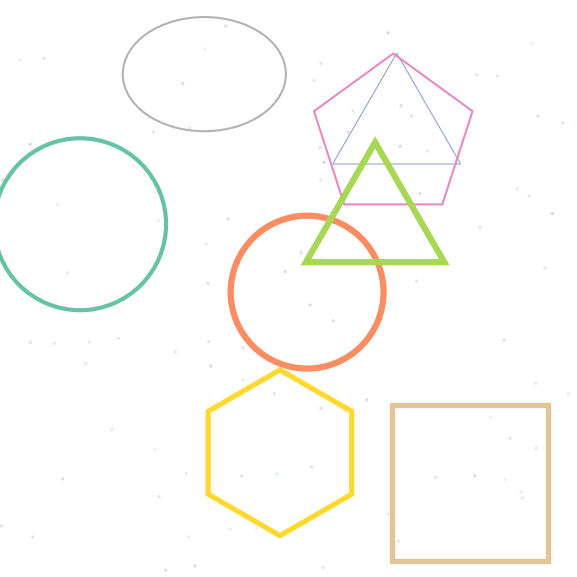[{"shape": "circle", "thickness": 2, "radius": 0.74, "center": [0.139, 0.611]}, {"shape": "circle", "thickness": 3, "radius": 0.66, "center": [0.532, 0.493]}, {"shape": "triangle", "thickness": 0.5, "radius": 0.64, "center": [0.687, 0.779]}, {"shape": "pentagon", "thickness": 1, "radius": 0.72, "center": [0.681, 0.762]}, {"shape": "triangle", "thickness": 3, "radius": 0.69, "center": [0.65, 0.614]}, {"shape": "hexagon", "thickness": 2.5, "radius": 0.72, "center": [0.485, 0.215]}, {"shape": "square", "thickness": 2.5, "radius": 0.67, "center": [0.814, 0.163]}, {"shape": "oval", "thickness": 1, "radius": 0.71, "center": [0.354, 0.871]}]